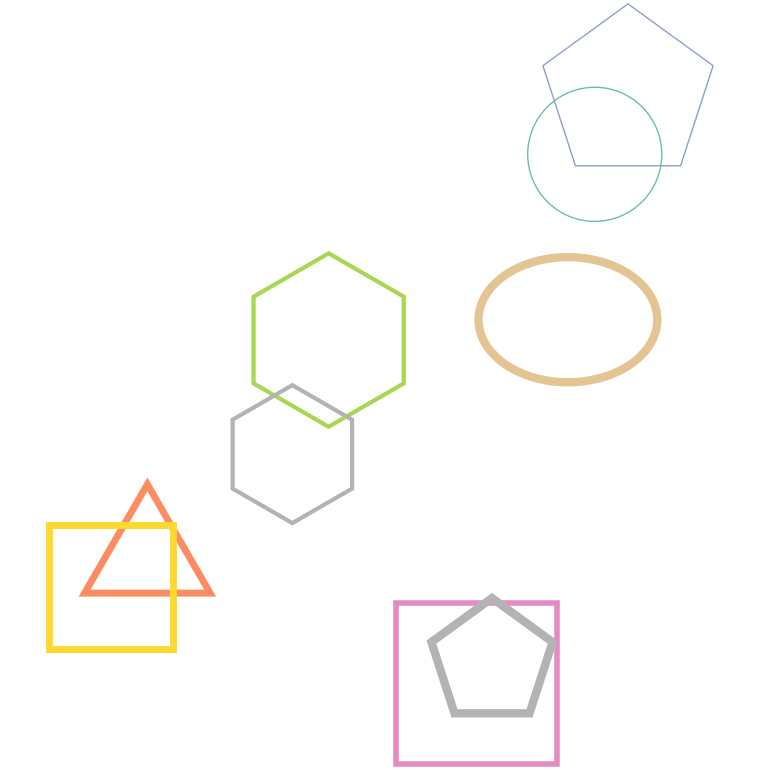[{"shape": "circle", "thickness": 0.5, "radius": 0.44, "center": [0.772, 0.8]}, {"shape": "triangle", "thickness": 2.5, "radius": 0.47, "center": [0.191, 0.277]}, {"shape": "pentagon", "thickness": 0.5, "radius": 0.58, "center": [0.816, 0.879]}, {"shape": "square", "thickness": 2, "radius": 0.52, "center": [0.619, 0.112]}, {"shape": "hexagon", "thickness": 1.5, "radius": 0.56, "center": [0.427, 0.558]}, {"shape": "square", "thickness": 2.5, "radius": 0.4, "center": [0.144, 0.238]}, {"shape": "oval", "thickness": 3, "radius": 0.58, "center": [0.738, 0.585]}, {"shape": "pentagon", "thickness": 3, "radius": 0.41, "center": [0.639, 0.141]}, {"shape": "hexagon", "thickness": 1.5, "radius": 0.45, "center": [0.38, 0.41]}]